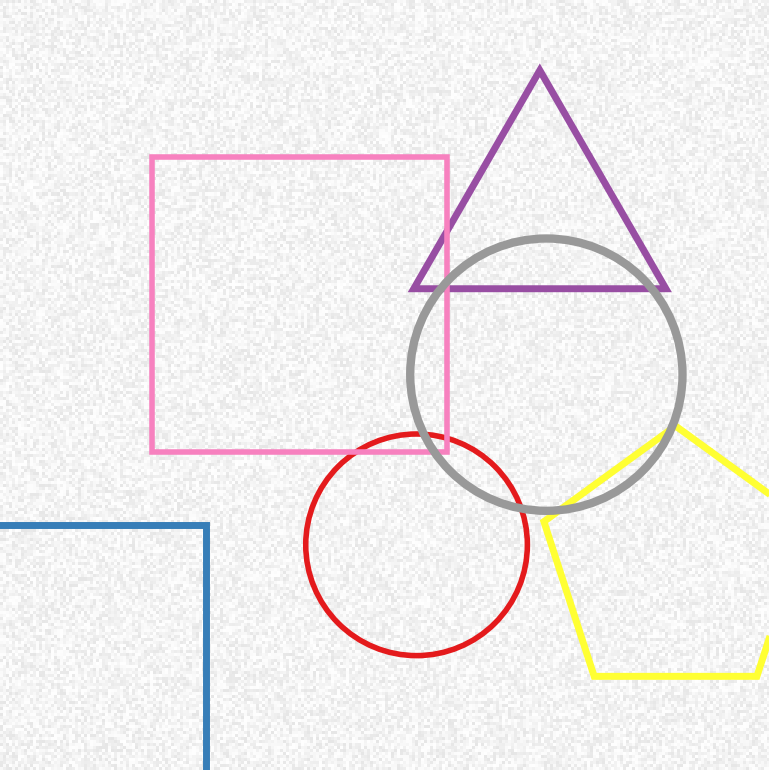[{"shape": "circle", "thickness": 2, "radius": 0.72, "center": [0.541, 0.292]}, {"shape": "square", "thickness": 2.5, "radius": 0.82, "center": [0.104, 0.155]}, {"shape": "triangle", "thickness": 2.5, "radius": 0.95, "center": [0.701, 0.72]}, {"shape": "pentagon", "thickness": 2.5, "radius": 0.9, "center": [0.877, 0.267]}, {"shape": "square", "thickness": 2, "radius": 0.96, "center": [0.389, 0.605]}, {"shape": "circle", "thickness": 3, "radius": 0.88, "center": [0.71, 0.513]}]